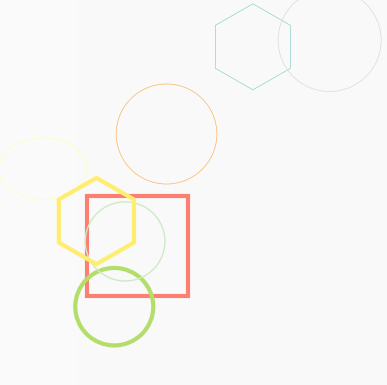[{"shape": "hexagon", "thickness": 0.5, "radius": 0.56, "center": [0.653, 0.878]}, {"shape": "oval", "thickness": 0.5, "radius": 0.57, "center": [0.111, 0.562]}, {"shape": "square", "thickness": 3, "radius": 0.65, "center": [0.354, 0.361]}, {"shape": "circle", "thickness": 0.5, "radius": 0.65, "center": [0.43, 0.652]}, {"shape": "circle", "thickness": 3, "radius": 0.5, "center": [0.295, 0.203]}, {"shape": "circle", "thickness": 0.5, "radius": 0.67, "center": [0.851, 0.895]}, {"shape": "circle", "thickness": 1, "radius": 0.51, "center": [0.323, 0.373]}, {"shape": "hexagon", "thickness": 3, "radius": 0.56, "center": [0.249, 0.426]}]